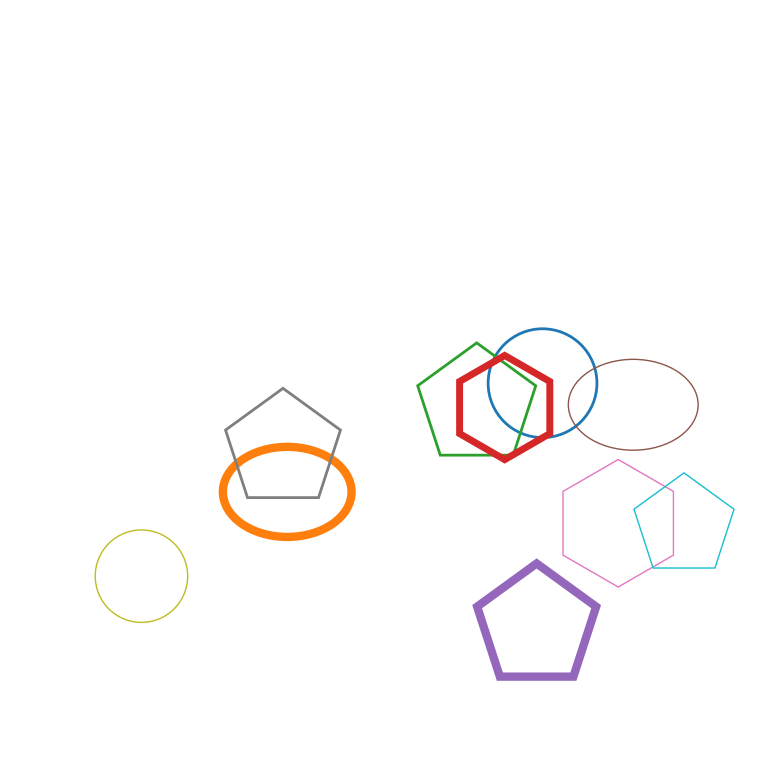[{"shape": "circle", "thickness": 1, "radius": 0.35, "center": [0.705, 0.502]}, {"shape": "oval", "thickness": 3, "radius": 0.42, "center": [0.373, 0.361]}, {"shape": "pentagon", "thickness": 1, "radius": 0.4, "center": [0.619, 0.474]}, {"shape": "hexagon", "thickness": 2.5, "radius": 0.34, "center": [0.655, 0.471]}, {"shape": "pentagon", "thickness": 3, "radius": 0.41, "center": [0.697, 0.187]}, {"shape": "oval", "thickness": 0.5, "radius": 0.42, "center": [0.822, 0.474]}, {"shape": "hexagon", "thickness": 0.5, "radius": 0.41, "center": [0.803, 0.32]}, {"shape": "pentagon", "thickness": 1, "radius": 0.39, "center": [0.368, 0.417]}, {"shape": "circle", "thickness": 0.5, "radius": 0.3, "center": [0.184, 0.252]}, {"shape": "pentagon", "thickness": 0.5, "radius": 0.34, "center": [0.888, 0.318]}]